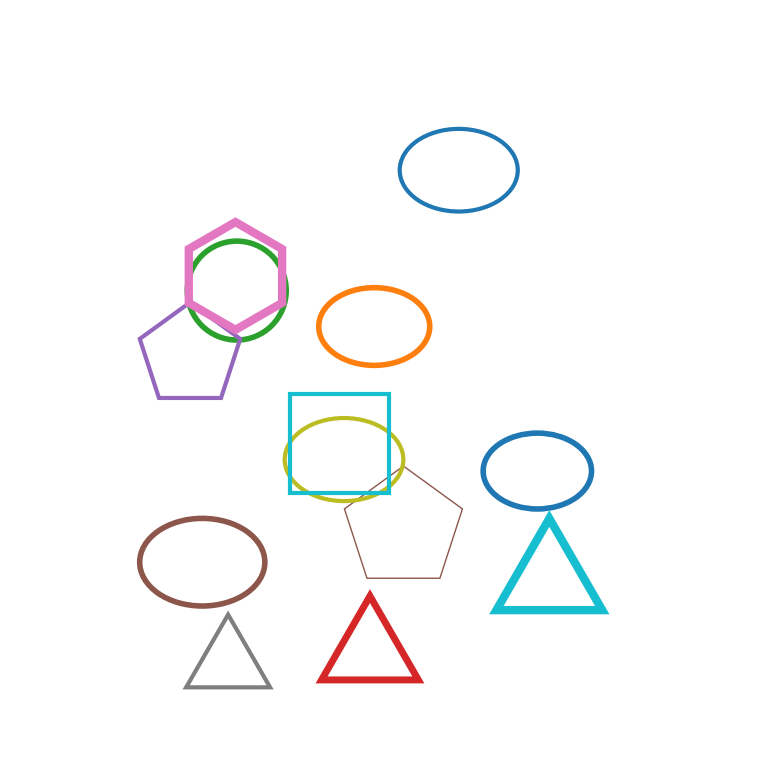[{"shape": "oval", "thickness": 1.5, "radius": 0.38, "center": [0.596, 0.779]}, {"shape": "oval", "thickness": 2, "radius": 0.35, "center": [0.698, 0.388]}, {"shape": "oval", "thickness": 2, "radius": 0.36, "center": [0.486, 0.576]}, {"shape": "circle", "thickness": 2, "radius": 0.32, "center": [0.307, 0.623]}, {"shape": "triangle", "thickness": 2.5, "radius": 0.36, "center": [0.48, 0.153]}, {"shape": "pentagon", "thickness": 1.5, "radius": 0.34, "center": [0.247, 0.539]}, {"shape": "pentagon", "thickness": 0.5, "radius": 0.4, "center": [0.524, 0.314]}, {"shape": "oval", "thickness": 2, "radius": 0.41, "center": [0.263, 0.27]}, {"shape": "hexagon", "thickness": 3, "radius": 0.35, "center": [0.306, 0.642]}, {"shape": "triangle", "thickness": 1.5, "radius": 0.31, "center": [0.296, 0.139]}, {"shape": "oval", "thickness": 1.5, "radius": 0.39, "center": [0.447, 0.403]}, {"shape": "square", "thickness": 1.5, "radius": 0.32, "center": [0.441, 0.424]}, {"shape": "triangle", "thickness": 3, "radius": 0.4, "center": [0.713, 0.247]}]